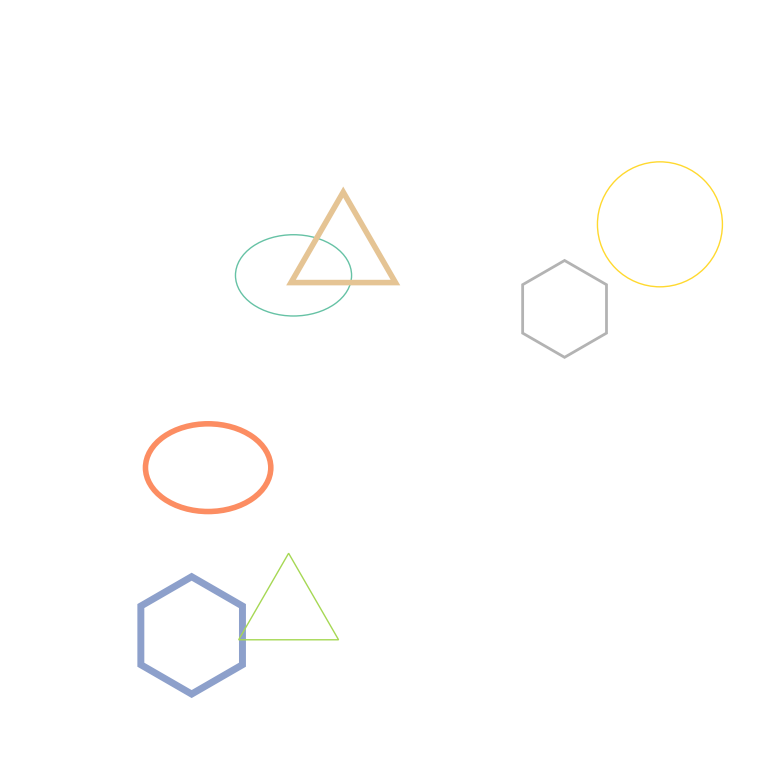[{"shape": "oval", "thickness": 0.5, "radius": 0.38, "center": [0.381, 0.642]}, {"shape": "oval", "thickness": 2, "radius": 0.41, "center": [0.27, 0.393]}, {"shape": "hexagon", "thickness": 2.5, "radius": 0.38, "center": [0.249, 0.175]}, {"shape": "triangle", "thickness": 0.5, "radius": 0.37, "center": [0.375, 0.207]}, {"shape": "circle", "thickness": 0.5, "radius": 0.41, "center": [0.857, 0.709]}, {"shape": "triangle", "thickness": 2, "radius": 0.39, "center": [0.446, 0.672]}, {"shape": "hexagon", "thickness": 1, "radius": 0.31, "center": [0.733, 0.599]}]